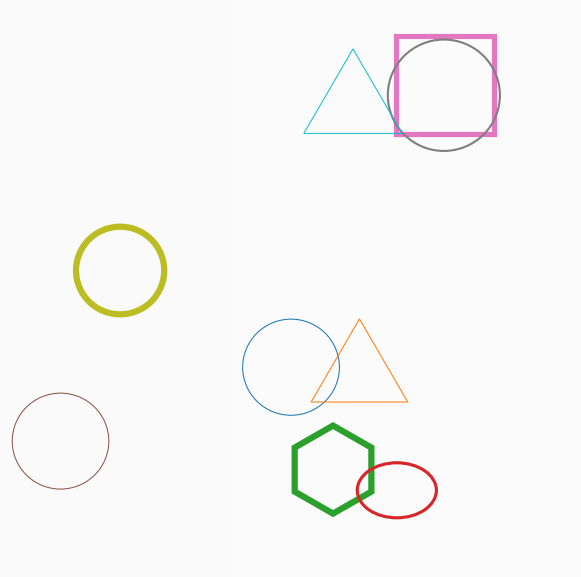[{"shape": "circle", "thickness": 0.5, "radius": 0.42, "center": [0.501, 0.363]}, {"shape": "triangle", "thickness": 0.5, "radius": 0.48, "center": [0.618, 0.351]}, {"shape": "hexagon", "thickness": 3, "radius": 0.38, "center": [0.573, 0.186]}, {"shape": "oval", "thickness": 1.5, "radius": 0.34, "center": [0.683, 0.15]}, {"shape": "circle", "thickness": 0.5, "radius": 0.42, "center": [0.104, 0.235]}, {"shape": "square", "thickness": 2.5, "radius": 0.43, "center": [0.765, 0.852]}, {"shape": "circle", "thickness": 1, "radius": 0.48, "center": [0.764, 0.834]}, {"shape": "circle", "thickness": 3, "radius": 0.38, "center": [0.207, 0.531]}, {"shape": "triangle", "thickness": 0.5, "radius": 0.49, "center": [0.607, 0.817]}]